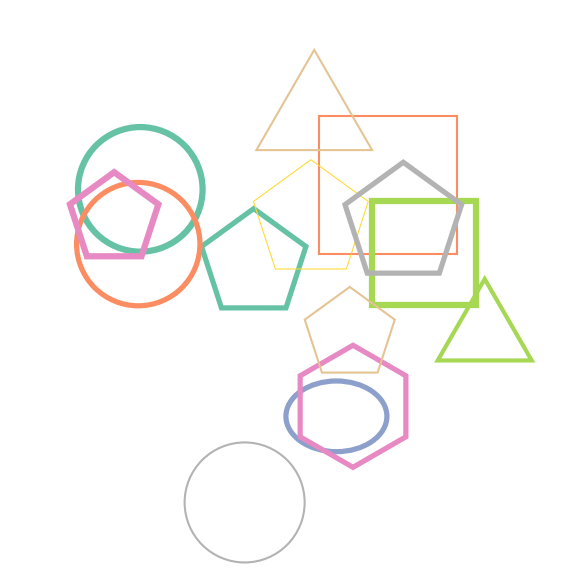[{"shape": "pentagon", "thickness": 2.5, "radius": 0.48, "center": [0.439, 0.543]}, {"shape": "circle", "thickness": 3, "radius": 0.54, "center": [0.243, 0.671]}, {"shape": "square", "thickness": 1, "radius": 0.6, "center": [0.672, 0.678]}, {"shape": "circle", "thickness": 2.5, "radius": 0.53, "center": [0.239, 0.576]}, {"shape": "oval", "thickness": 2.5, "radius": 0.44, "center": [0.583, 0.278]}, {"shape": "hexagon", "thickness": 2.5, "radius": 0.53, "center": [0.611, 0.296]}, {"shape": "pentagon", "thickness": 3, "radius": 0.4, "center": [0.198, 0.62]}, {"shape": "square", "thickness": 3, "radius": 0.45, "center": [0.735, 0.56]}, {"shape": "triangle", "thickness": 2, "radius": 0.47, "center": [0.839, 0.422]}, {"shape": "pentagon", "thickness": 0.5, "radius": 0.52, "center": [0.538, 0.618]}, {"shape": "pentagon", "thickness": 1, "radius": 0.41, "center": [0.606, 0.42]}, {"shape": "triangle", "thickness": 1, "radius": 0.58, "center": [0.544, 0.797]}, {"shape": "circle", "thickness": 1, "radius": 0.52, "center": [0.424, 0.129]}, {"shape": "pentagon", "thickness": 2.5, "radius": 0.53, "center": [0.698, 0.612]}]